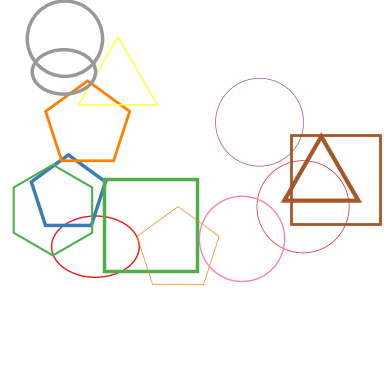[{"shape": "circle", "thickness": 0.5, "radius": 0.6, "center": [0.787, 0.463]}, {"shape": "oval", "thickness": 1, "radius": 0.57, "center": [0.248, 0.359]}, {"shape": "pentagon", "thickness": 2.5, "radius": 0.51, "center": [0.178, 0.496]}, {"shape": "hexagon", "thickness": 1.5, "radius": 0.59, "center": [0.137, 0.454]}, {"shape": "square", "thickness": 2.5, "radius": 0.6, "center": [0.391, 0.415]}, {"shape": "circle", "thickness": 0.5, "radius": 0.57, "center": [0.674, 0.682]}, {"shape": "pentagon", "thickness": 2, "radius": 0.57, "center": [0.228, 0.675]}, {"shape": "pentagon", "thickness": 0.5, "radius": 0.56, "center": [0.463, 0.351]}, {"shape": "triangle", "thickness": 1, "radius": 0.59, "center": [0.306, 0.787]}, {"shape": "square", "thickness": 2, "radius": 0.58, "center": [0.871, 0.533]}, {"shape": "triangle", "thickness": 3, "radius": 0.56, "center": [0.835, 0.534]}, {"shape": "circle", "thickness": 1, "radius": 0.55, "center": [0.629, 0.379]}, {"shape": "oval", "thickness": 2.5, "radius": 0.41, "center": [0.166, 0.813]}, {"shape": "circle", "thickness": 2.5, "radius": 0.49, "center": [0.169, 0.899]}]